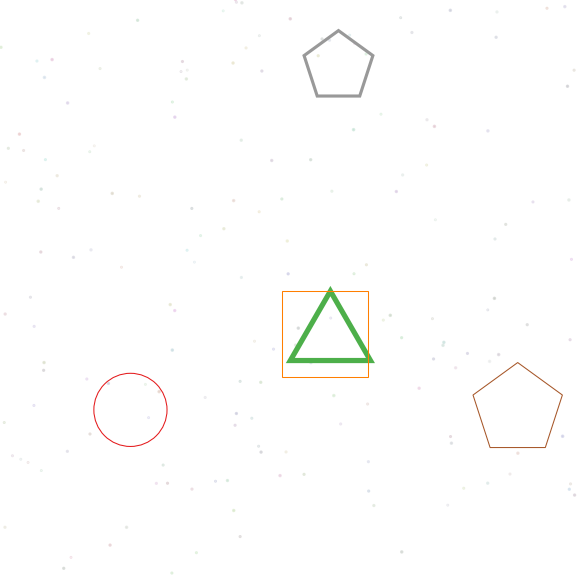[{"shape": "circle", "thickness": 0.5, "radius": 0.32, "center": [0.226, 0.289]}, {"shape": "triangle", "thickness": 2.5, "radius": 0.4, "center": [0.572, 0.415]}, {"shape": "square", "thickness": 0.5, "radius": 0.37, "center": [0.563, 0.42]}, {"shape": "pentagon", "thickness": 0.5, "radius": 0.41, "center": [0.896, 0.29]}, {"shape": "pentagon", "thickness": 1.5, "radius": 0.31, "center": [0.586, 0.884]}]